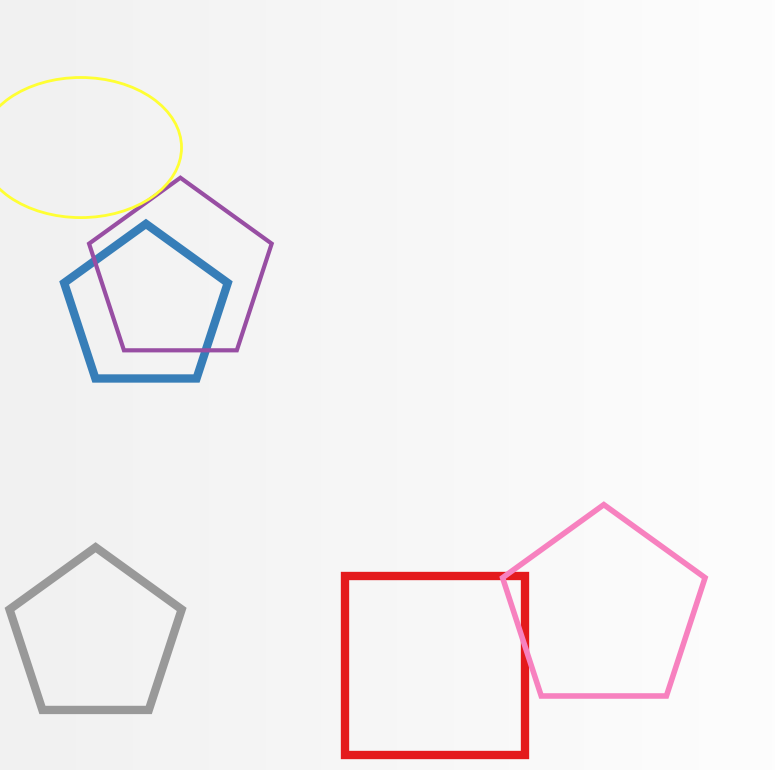[{"shape": "square", "thickness": 3, "radius": 0.58, "center": [0.562, 0.136]}, {"shape": "pentagon", "thickness": 3, "radius": 0.56, "center": [0.188, 0.598]}, {"shape": "pentagon", "thickness": 1.5, "radius": 0.62, "center": [0.233, 0.645]}, {"shape": "oval", "thickness": 1, "radius": 0.65, "center": [0.104, 0.808]}, {"shape": "pentagon", "thickness": 2, "radius": 0.69, "center": [0.779, 0.207]}, {"shape": "pentagon", "thickness": 3, "radius": 0.58, "center": [0.123, 0.172]}]